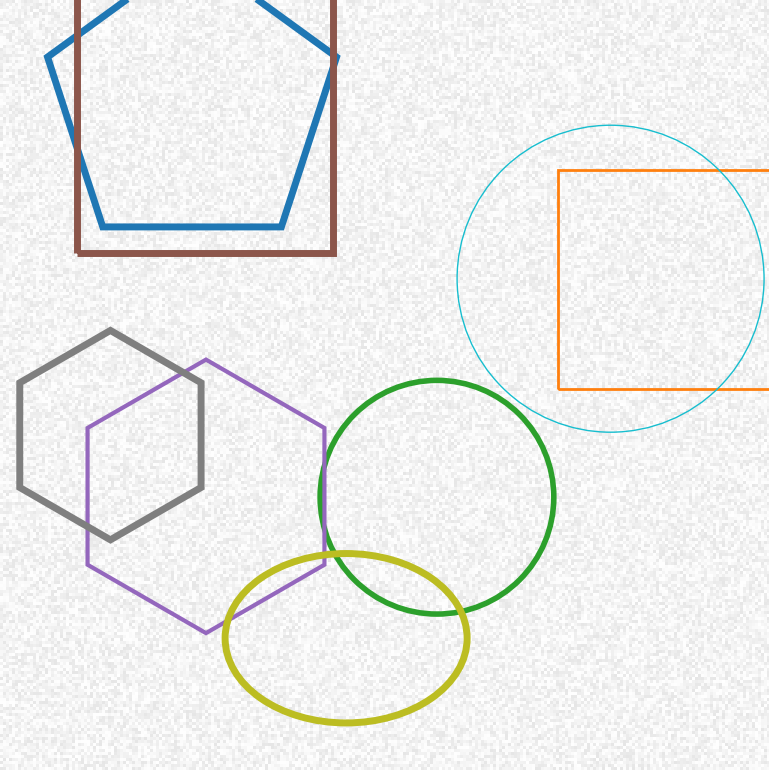[{"shape": "pentagon", "thickness": 2.5, "radius": 0.99, "center": [0.249, 0.865]}, {"shape": "square", "thickness": 1, "radius": 0.71, "center": [0.867, 0.637]}, {"shape": "circle", "thickness": 2, "radius": 0.76, "center": [0.567, 0.354]}, {"shape": "hexagon", "thickness": 1.5, "radius": 0.89, "center": [0.268, 0.355]}, {"shape": "square", "thickness": 2.5, "radius": 0.83, "center": [0.266, 0.837]}, {"shape": "hexagon", "thickness": 2.5, "radius": 0.68, "center": [0.143, 0.435]}, {"shape": "oval", "thickness": 2.5, "radius": 0.79, "center": [0.449, 0.171]}, {"shape": "circle", "thickness": 0.5, "radius": 1.0, "center": [0.793, 0.638]}]